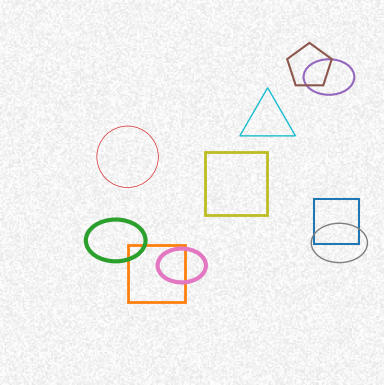[{"shape": "square", "thickness": 1.5, "radius": 0.29, "center": [0.874, 0.426]}, {"shape": "square", "thickness": 2, "radius": 0.37, "center": [0.406, 0.289]}, {"shape": "oval", "thickness": 3, "radius": 0.39, "center": [0.3, 0.376]}, {"shape": "circle", "thickness": 0.5, "radius": 0.4, "center": [0.331, 0.593]}, {"shape": "oval", "thickness": 1.5, "radius": 0.33, "center": [0.854, 0.8]}, {"shape": "pentagon", "thickness": 1.5, "radius": 0.3, "center": [0.804, 0.828]}, {"shape": "oval", "thickness": 3, "radius": 0.31, "center": [0.472, 0.31]}, {"shape": "oval", "thickness": 1, "radius": 0.36, "center": [0.881, 0.369]}, {"shape": "square", "thickness": 2, "radius": 0.41, "center": [0.613, 0.523]}, {"shape": "triangle", "thickness": 1, "radius": 0.42, "center": [0.695, 0.689]}]